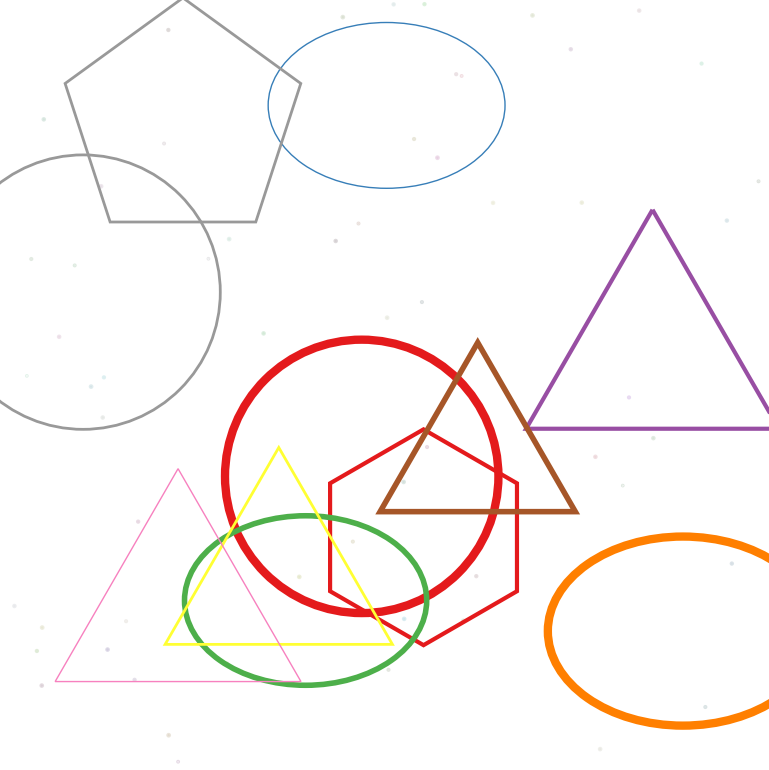[{"shape": "hexagon", "thickness": 1.5, "radius": 0.7, "center": [0.55, 0.302]}, {"shape": "circle", "thickness": 3, "radius": 0.89, "center": [0.47, 0.381]}, {"shape": "oval", "thickness": 0.5, "radius": 0.77, "center": [0.502, 0.863]}, {"shape": "oval", "thickness": 2, "radius": 0.79, "center": [0.397, 0.22]}, {"shape": "triangle", "thickness": 1.5, "radius": 0.95, "center": [0.847, 0.538]}, {"shape": "oval", "thickness": 3, "radius": 0.88, "center": [0.887, 0.18]}, {"shape": "triangle", "thickness": 1, "radius": 0.85, "center": [0.362, 0.248]}, {"shape": "triangle", "thickness": 2, "radius": 0.73, "center": [0.62, 0.409]}, {"shape": "triangle", "thickness": 0.5, "radius": 0.92, "center": [0.231, 0.207]}, {"shape": "circle", "thickness": 1, "radius": 0.89, "center": [0.108, 0.621]}, {"shape": "pentagon", "thickness": 1, "radius": 0.8, "center": [0.238, 0.842]}]